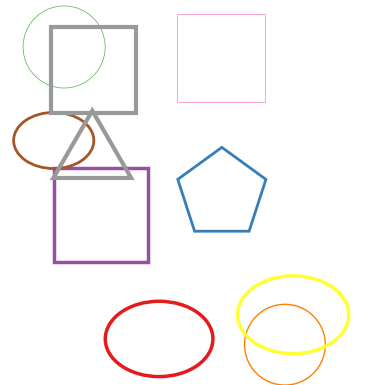[{"shape": "oval", "thickness": 2.5, "radius": 0.7, "center": [0.413, 0.12]}, {"shape": "pentagon", "thickness": 2, "radius": 0.6, "center": [0.576, 0.497]}, {"shape": "circle", "thickness": 0.5, "radius": 0.53, "center": [0.167, 0.878]}, {"shape": "square", "thickness": 2.5, "radius": 0.61, "center": [0.262, 0.442]}, {"shape": "circle", "thickness": 1, "radius": 0.52, "center": [0.74, 0.105]}, {"shape": "oval", "thickness": 2.5, "radius": 0.72, "center": [0.762, 0.182]}, {"shape": "oval", "thickness": 2, "radius": 0.52, "center": [0.14, 0.635]}, {"shape": "square", "thickness": 0.5, "radius": 0.57, "center": [0.574, 0.849]}, {"shape": "square", "thickness": 3, "radius": 0.56, "center": [0.243, 0.819]}, {"shape": "triangle", "thickness": 3, "radius": 0.58, "center": [0.24, 0.596]}]